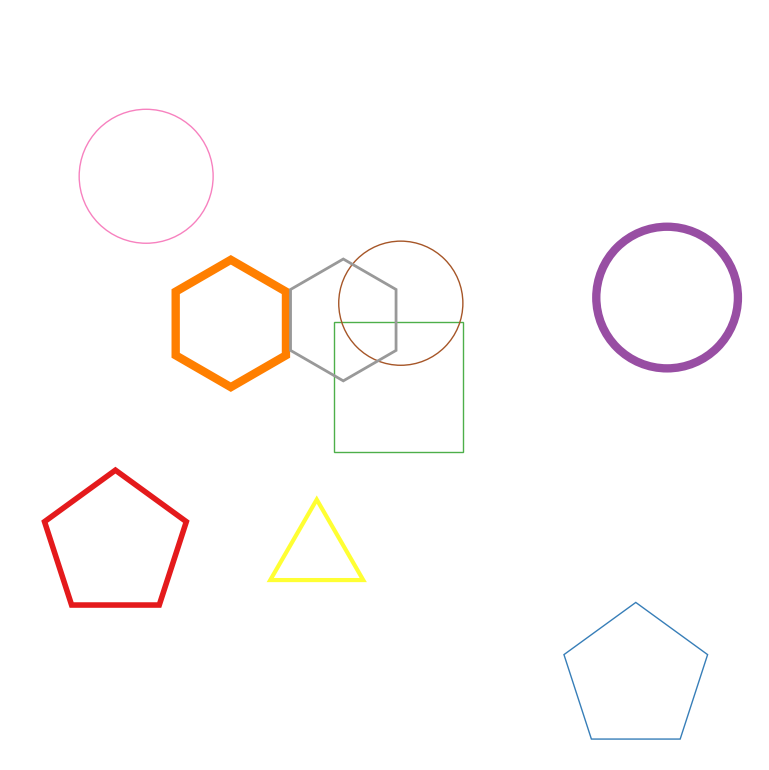[{"shape": "pentagon", "thickness": 2, "radius": 0.48, "center": [0.15, 0.293]}, {"shape": "pentagon", "thickness": 0.5, "radius": 0.49, "center": [0.826, 0.12]}, {"shape": "square", "thickness": 0.5, "radius": 0.42, "center": [0.518, 0.497]}, {"shape": "circle", "thickness": 3, "radius": 0.46, "center": [0.866, 0.614]}, {"shape": "hexagon", "thickness": 3, "radius": 0.41, "center": [0.3, 0.58]}, {"shape": "triangle", "thickness": 1.5, "radius": 0.35, "center": [0.411, 0.282]}, {"shape": "circle", "thickness": 0.5, "radius": 0.4, "center": [0.521, 0.606]}, {"shape": "circle", "thickness": 0.5, "radius": 0.43, "center": [0.19, 0.771]}, {"shape": "hexagon", "thickness": 1, "radius": 0.4, "center": [0.446, 0.584]}]